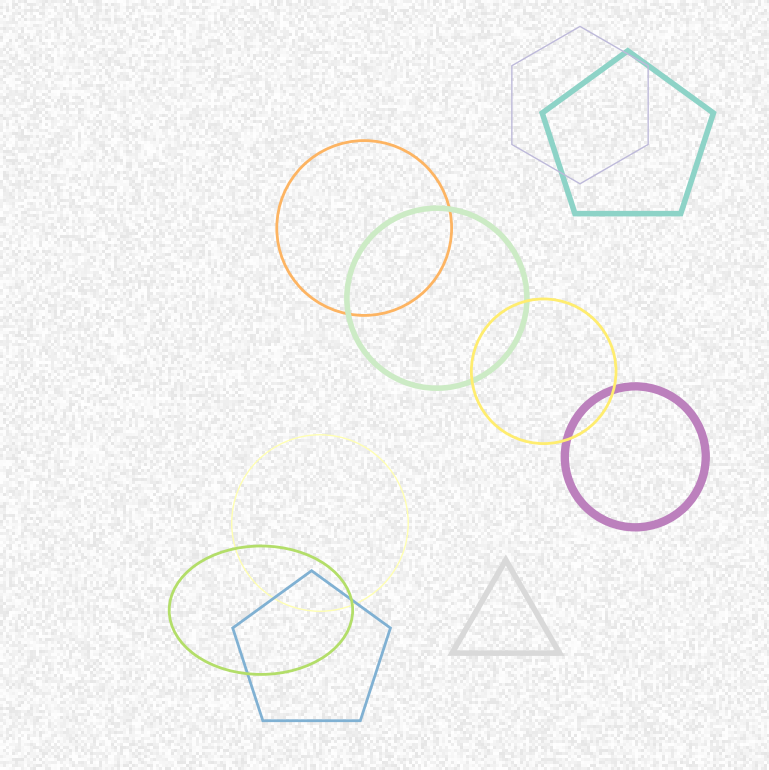[{"shape": "pentagon", "thickness": 2, "radius": 0.58, "center": [0.815, 0.817]}, {"shape": "circle", "thickness": 0.5, "radius": 0.57, "center": [0.416, 0.321]}, {"shape": "hexagon", "thickness": 0.5, "radius": 0.51, "center": [0.753, 0.864]}, {"shape": "pentagon", "thickness": 1, "radius": 0.54, "center": [0.405, 0.151]}, {"shape": "circle", "thickness": 1, "radius": 0.57, "center": [0.473, 0.704]}, {"shape": "oval", "thickness": 1, "radius": 0.6, "center": [0.339, 0.208]}, {"shape": "triangle", "thickness": 2, "radius": 0.4, "center": [0.657, 0.192]}, {"shape": "circle", "thickness": 3, "radius": 0.46, "center": [0.825, 0.407]}, {"shape": "circle", "thickness": 2, "radius": 0.58, "center": [0.567, 0.613]}, {"shape": "circle", "thickness": 1, "radius": 0.47, "center": [0.706, 0.518]}]